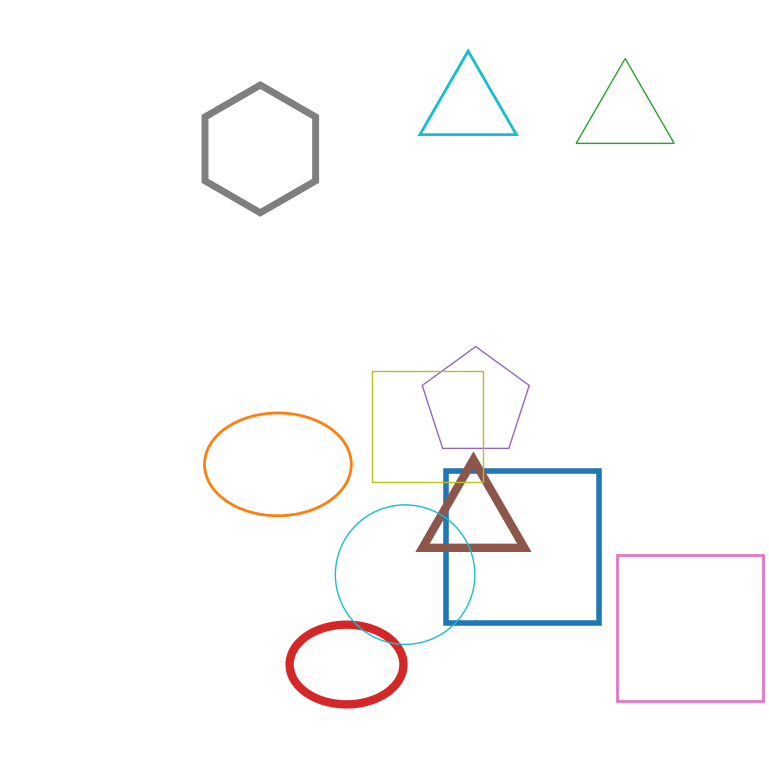[{"shape": "square", "thickness": 2, "radius": 0.5, "center": [0.679, 0.289]}, {"shape": "oval", "thickness": 1, "radius": 0.48, "center": [0.361, 0.397]}, {"shape": "triangle", "thickness": 0.5, "radius": 0.37, "center": [0.812, 0.851]}, {"shape": "oval", "thickness": 3, "radius": 0.37, "center": [0.45, 0.137]}, {"shape": "pentagon", "thickness": 0.5, "radius": 0.37, "center": [0.618, 0.477]}, {"shape": "triangle", "thickness": 3, "radius": 0.38, "center": [0.615, 0.327]}, {"shape": "square", "thickness": 1, "radius": 0.47, "center": [0.896, 0.185]}, {"shape": "hexagon", "thickness": 2.5, "radius": 0.41, "center": [0.338, 0.807]}, {"shape": "square", "thickness": 0.5, "radius": 0.36, "center": [0.555, 0.446]}, {"shape": "circle", "thickness": 0.5, "radius": 0.45, "center": [0.526, 0.254]}, {"shape": "triangle", "thickness": 1, "radius": 0.36, "center": [0.608, 0.861]}]